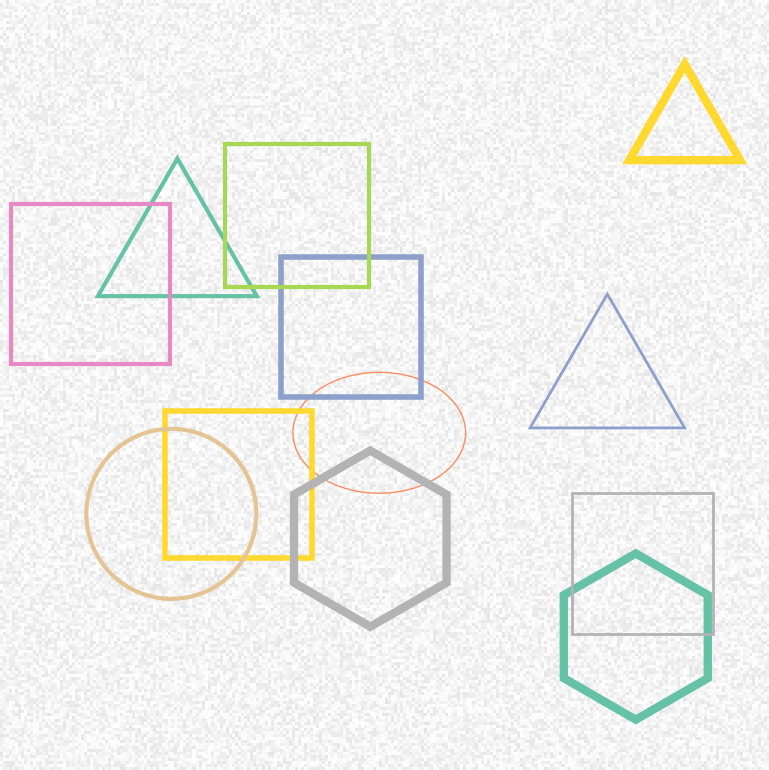[{"shape": "triangle", "thickness": 1.5, "radius": 0.6, "center": [0.23, 0.675]}, {"shape": "hexagon", "thickness": 3, "radius": 0.54, "center": [0.826, 0.173]}, {"shape": "oval", "thickness": 0.5, "radius": 0.56, "center": [0.493, 0.438]}, {"shape": "square", "thickness": 2, "radius": 0.45, "center": [0.456, 0.575]}, {"shape": "triangle", "thickness": 1, "radius": 0.58, "center": [0.789, 0.502]}, {"shape": "square", "thickness": 1.5, "radius": 0.52, "center": [0.118, 0.631]}, {"shape": "square", "thickness": 1.5, "radius": 0.47, "center": [0.386, 0.72]}, {"shape": "triangle", "thickness": 3, "radius": 0.42, "center": [0.889, 0.834]}, {"shape": "square", "thickness": 2, "radius": 0.48, "center": [0.31, 0.37]}, {"shape": "circle", "thickness": 1.5, "radius": 0.55, "center": [0.223, 0.333]}, {"shape": "square", "thickness": 1, "radius": 0.46, "center": [0.835, 0.268]}, {"shape": "hexagon", "thickness": 3, "radius": 0.57, "center": [0.481, 0.3]}]